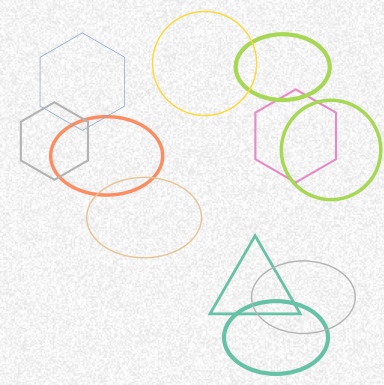[{"shape": "triangle", "thickness": 2, "radius": 0.68, "center": [0.663, 0.252]}, {"shape": "oval", "thickness": 3, "radius": 0.68, "center": [0.717, 0.123]}, {"shape": "oval", "thickness": 2.5, "radius": 0.73, "center": [0.277, 0.595]}, {"shape": "hexagon", "thickness": 0.5, "radius": 0.63, "center": [0.214, 0.788]}, {"shape": "hexagon", "thickness": 1.5, "radius": 0.6, "center": [0.768, 0.647]}, {"shape": "circle", "thickness": 2.5, "radius": 0.65, "center": [0.86, 0.611]}, {"shape": "oval", "thickness": 3, "radius": 0.61, "center": [0.734, 0.826]}, {"shape": "circle", "thickness": 1, "radius": 0.68, "center": [0.531, 0.835]}, {"shape": "oval", "thickness": 1, "radius": 0.75, "center": [0.374, 0.435]}, {"shape": "hexagon", "thickness": 1.5, "radius": 0.5, "center": [0.141, 0.634]}, {"shape": "oval", "thickness": 1, "radius": 0.67, "center": [0.788, 0.228]}]